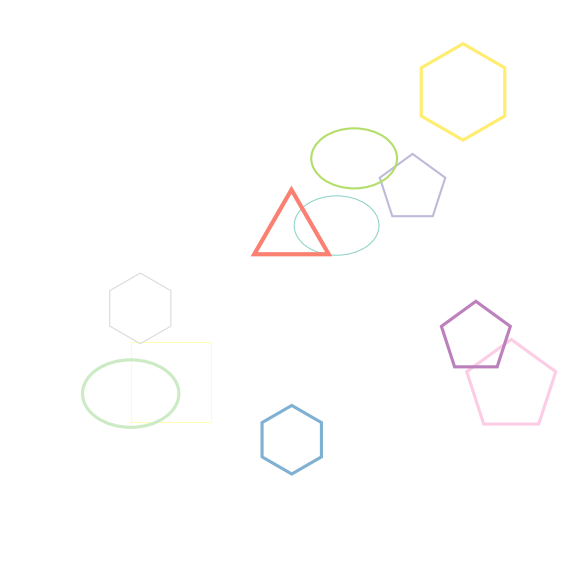[{"shape": "oval", "thickness": 0.5, "radius": 0.37, "center": [0.583, 0.609]}, {"shape": "square", "thickness": 0.5, "radius": 0.35, "center": [0.296, 0.338]}, {"shape": "pentagon", "thickness": 1, "radius": 0.3, "center": [0.714, 0.673]}, {"shape": "triangle", "thickness": 2, "radius": 0.37, "center": [0.505, 0.596]}, {"shape": "hexagon", "thickness": 1.5, "radius": 0.3, "center": [0.505, 0.238]}, {"shape": "oval", "thickness": 1, "radius": 0.37, "center": [0.613, 0.725]}, {"shape": "pentagon", "thickness": 1.5, "radius": 0.41, "center": [0.885, 0.33]}, {"shape": "hexagon", "thickness": 0.5, "radius": 0.31, "center": [0.243, 0.465]}, {"shape": "pentagon", "thickness": 1.5, "radius": 0.31, "center": [0.824, 0.415]}, {"shape": "oval", "thickness": 1.5, "radius": 0.42, "center": [0.226, 0.318]}, {"shape": "hexagon", "thickness": 1.5, "radius": 0.42, "center": [0.802, 0.84]}]